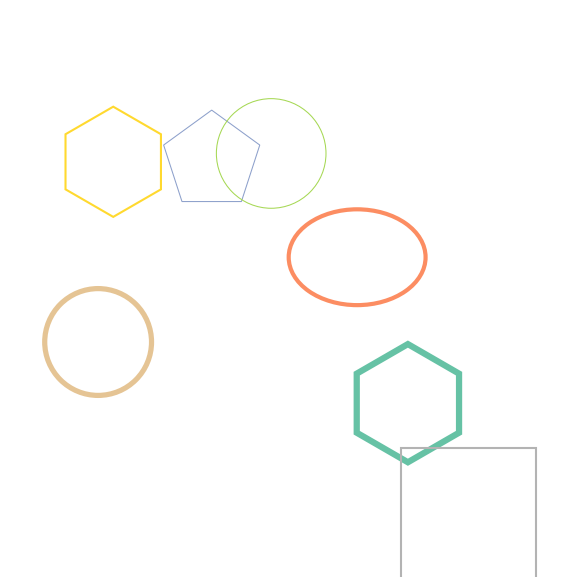[{"shape": "hexagon", "thickness": 3, "radius": 0.51, "center": [0.706, 0.301]}, {"shape": "oval", "thickness": 2, "radius": 0.59, "center": [0.618, 0.554]}, {"shape": "pentagon", "thickness": 0.5, "radius": 0.44, "center": [0.367, 0.721]}, {"shape": "circle", "thickness": 0.5, "radius": 0.47, "center": [0.47, 0.733]}, {"shape": "hexagon", "thickness": 1, "radius": 0.48, "center": [0.196, 0.719]}, {"shape": "circle", "thickness": 2.5, "radius": 0.46, "center": [0.17, 0.407]}, {"shape": "square", "thickness": 1, "radius": 0.58, "center": [0.811, 0.106]}]